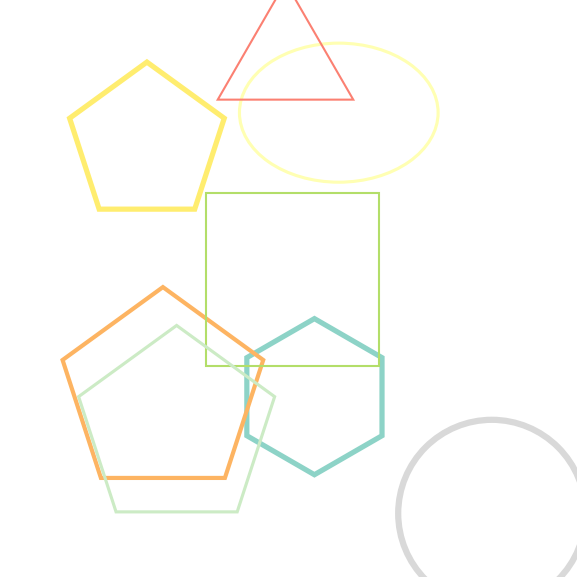[{"shape": "hexagon", "thickness": 2.5, "radius": 0.68, "center": [0.544, 0.312]}, {"shape": "oval", "thickness": 1.5, "radius": 0.86, "center": [0.587, 0.804]}, {"shape": "triangle", "thickness": 1, "radius": 0.68, "center": [0.494, 0.894]}, {"shape": "pentagon", "thickness": 2, "radius": 0.91, "center": [0.282, 0.319]}, {"shape": "square", "thickness": 1, "radius": 0.75, "center": [0.506, 0.515]}, {"shape": "circle", "thickness": 3, "radius": 0.81, "center": [0.852, 0.11]}, {"shape": "pentagon", "thickness": 1.5, "radius": 0.89, "center": [0.306, 0.257]}, {"shape": "pentagon", "thickness": 2.5, "radius": 0.7, "center": [0.254, 0.751]}]